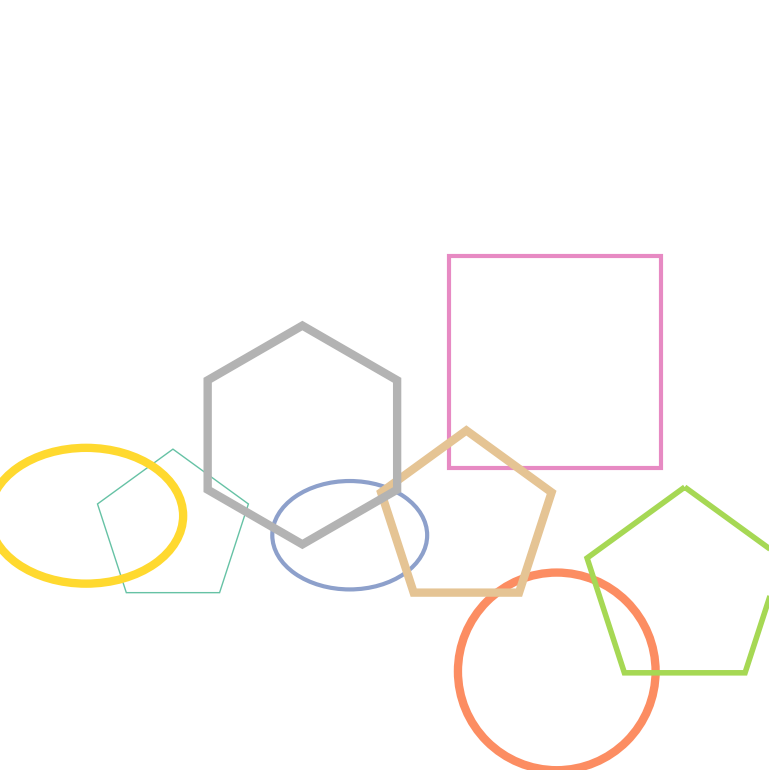[{"shape": "pentagon", "thickness": 0.5, "radius": 0.52, "center": [0.225, 0.314]}, {"shape": "circle", "thickness": 3, "radius": 0.64, "center": [0.723, 0.128]}, {"shape": "oval", "thickness": 1.5, "radius": 0.5, "center": [0.454, 0.305]}, {"shape": "square", "thickness": 1.5, "radius": 0.69, "center": [0.721, 0.53]}, {"shape": "pentagon", "thickness": 2, "radius": 0.67, "center": [0.889, 0.234]}, {"shape": "oval", "thickness": 3, "radius": 0.63, "center": [0.112, 0.33]}, {"shape": "pentagon", "thickness": 3, "radius": 0.58, "center": [0.606, 0.325]}, {"shape": "hexagon", "thickness": 3, "radius": 0.71, "center": [0.393, 0.435]}]